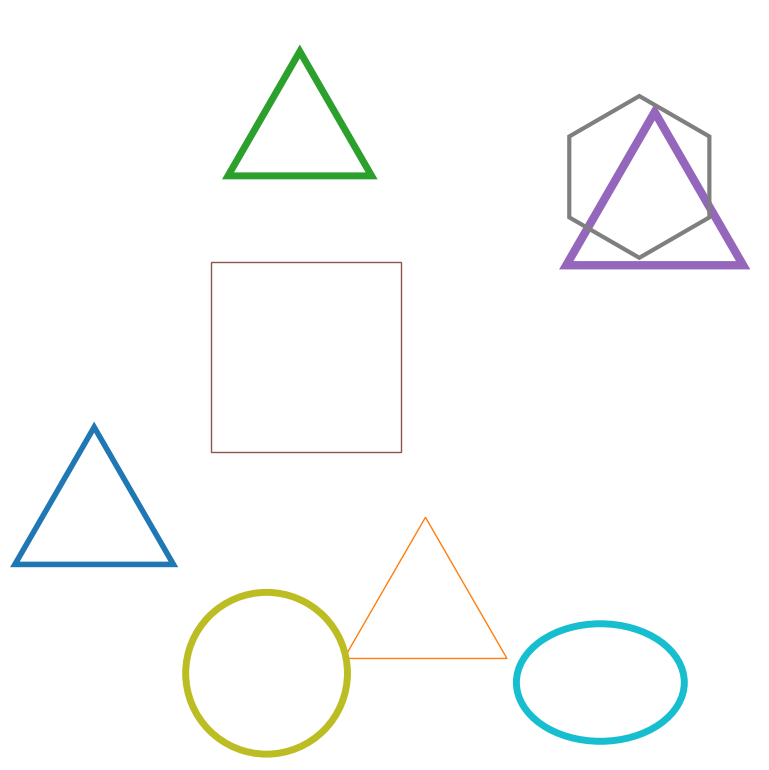[{"shape": "triangle", "thickness": 2, "radius": 0.59, "center": [0.122, 0.326]}, {"shape": "triangle", "thickness": 0.5, "radius": 0.61, "center": [0.553, 0.206]}, {"shape": "triangle", "thickness": 2.5, "radius": 0.54, "center": [0.389, 0.825]}, {"shape": "triangle", "thickness": 3, "radius": 0.66, "center": [0.85, 0.722]}, {"shape": "square", "thickness": 0.5, "radius": 0.62, "center": [0.397, 0.536]}, {"shape": "hexagon", "thickness": 1.5, "radius": 0.53, "center": [0.83, 0.77]}, {"shape": "circle", "thickness": 2.5, "radius": 0.53, "center": [0.346, 0.126]}, {"shape": "oval", "thickness": 2.5, "radius": 0.55, "center": [0.78, 0.114]}]